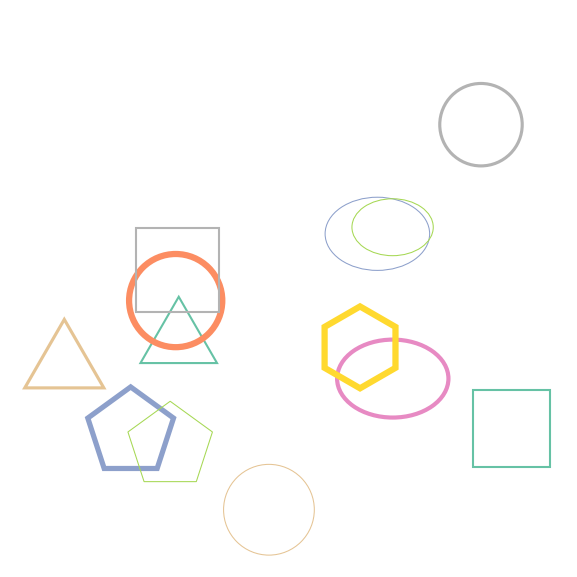[{"shape": "triangle", "thickness": 1, "radius": 0.38, "center": [0.31, 0.409]}, {"shape": "square", "thickness": 1, "radius": 0.34, "center": [0.885, 0.257]}, {"shape": "circle", "thickness": 3, "radius": 0.4, "center": [0.304, 0.479]}, {"shape": "pentagon", "thickness": 2.5, "radius": 0.39, "center": [0.226, 0.251]}, {"shape": "oval", "thickness": 0.5, "radius": 0.45, "center": [0.653, 0.594]}, {"shape": "oval", "thickness": 2, "radius": 0.48, "center": [0.68, 0.344]}, {"shape": "pentagon", "thickness": 0.5, "radius": 0.38, "center": [0.295, 0.227]}, {"shape": "oval", "thickness": 0.5, "radius": 0.35, "center": [0.68, 0.606]}, {"shape": "hexagon", "thickness": 3, "radius": 0.35, "center": [0.623, 0.398]}, {"shape": "triangle", "thickness": 1.5, "radius": 0.4, "center": [0.111, 0.367]}, {"shape": "circle", "thickness": 0.5, "radius": 0.39, "center": [0.466, 0.116]}, {"shape": "square", "thickness": 1, "radius": 0.36, "center": [0.307, 0.532]}, {"shape": "circle", "thickness": 1.5, "radius": 0.36, "center": [0.833, 0.783]}]